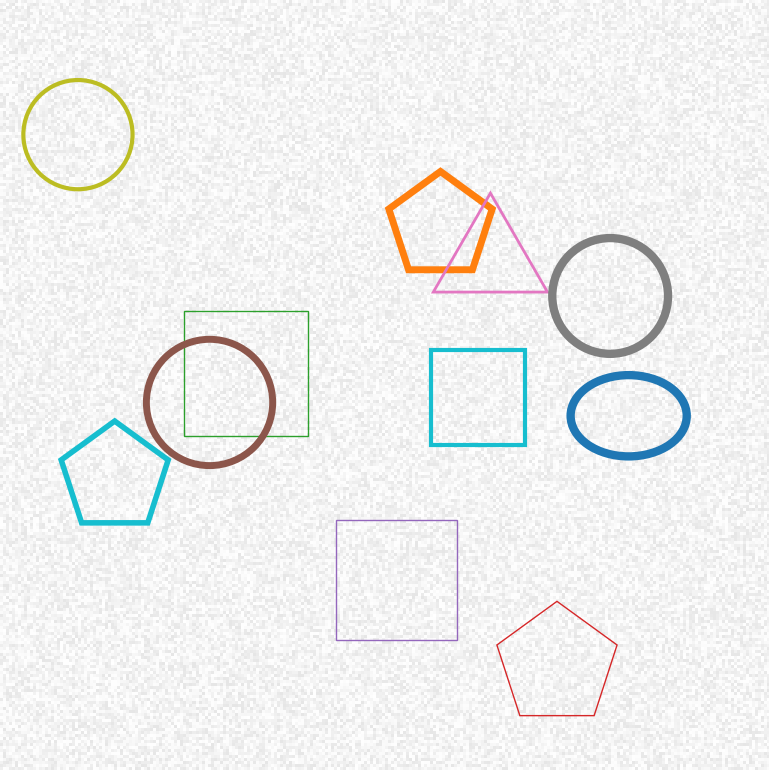[{"shape": "oval", "thickness": 3, "radius": 0.38, "center": [0.816, 0.46]}, {"shape": "pentagon", "thickness": 2.5, "radius": 0.35, "center": [0.572, 0.707]}, {"shape": "square", "thickness": 0.5, "radius": 0.4, "center": [0.32, 0.515]}, {"shape": "pentagon", "thickness": 0.5, "radius": 0.41, "center": [0.723, 0.137]}, {"shape": "square", "thickness": 0.5, "radius": 0.39, "center": [0.515, 0.247]}, {"shape": "circle", "thickness": 2.5, "radius": 0.41, "center": [0.272, 0.477]}, {"shape": "triangle", "thickness": 1, "radius": 0.43, "center": [0.637, 0.664]}, {"shape": "circle", "thickness": 3, "radius": 0.38, "center": [0.792, 0.616]}, {"shape": "circle", "thickness": 1.5, "radius": 0.35, "center": [0.101, 0.825]}, {"shape": "pentagon", "thickness": 2, "radius": 0.37, "center": [0.149, 0.38]}, {"shape": "square", "thickness": 1.5, "radius": 0.31, "center": [0.621, 0.484]}]